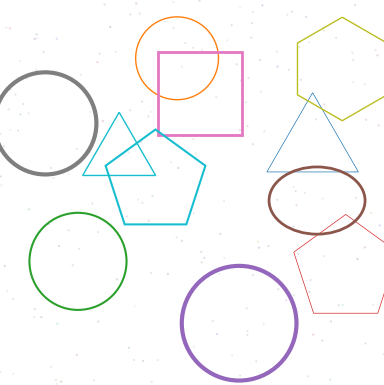[{"shape": "triangle", "thickness": 0.5, "radius": 0.69, "center": [0.812, 0.622]}, {"shape": "circle", "thickness": 1, "radius": 0.54, "center": [0.46, 0.849]}, {"shape": "circle", "thickness": 1.5, "radius": 0.63, "center": [0.203, 0.321]}, {"shape": "pentagon", "thickness": 0.5, "radius": 0.71, "center": [0.898, 0.301]}, {"shape": "circle", "thickness": 3, "radius": 0.74, "center": [0.621, 0.16]}, {"shape": "oval", "thickness": 2, "radius": 0.62, "center": [0.824, 0.479]}, {"shape": "square", "thickness": 2, "radius": 0.54, "center": [0.519, 0.757]}, {"shape": "circle", "thickness": 3, "radius": 0.66, "center": [0.118, 0.68]}, {"shape": "hexagon", "thickness": 1, "radius": 0.67, "center": [0.889, 0.821]}, {"shape": "pentagon", "thickness": 1.5, "radius": 0.68, "center": [0.404, 0.527]}, {"shape": "triangle", "thickness": 1, "radius": 0.55, "center": [0.309, 0.599]}]